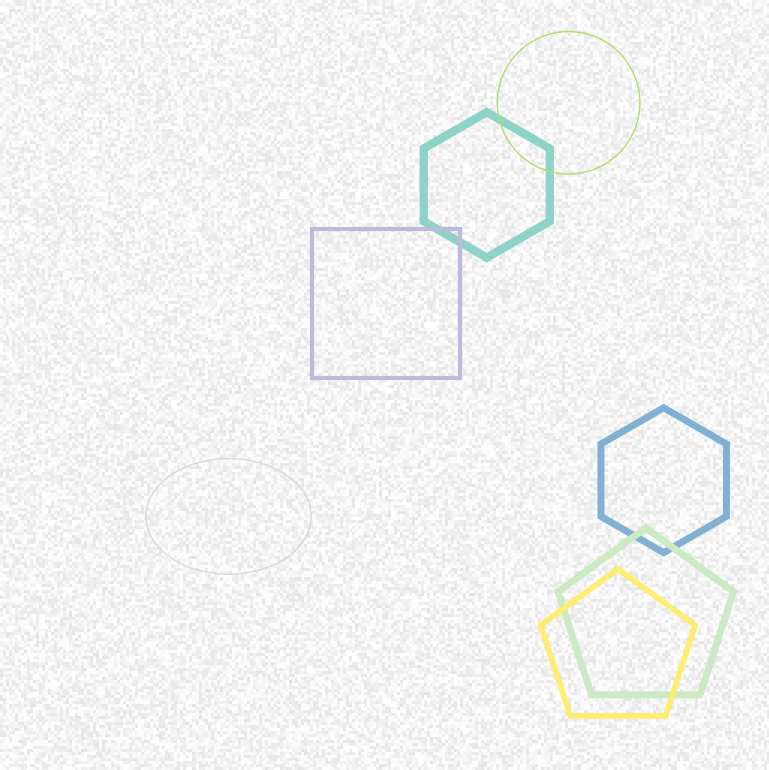[{"shape": "hexagon", "thickness": 3, "radius": 0.47, "center": [0.632, 0.76]}, {"shape": "square", "thickness": 1.5, "radius": 0.48, "center": [0.501, 0.605]}, {"shape": "hexagon", "thickness": 2.5, "radius": 0.47, "center": [0.862, 0.376]}, {"shape": "circle", "thickness": 0.5, "radius": 0.46, "center": [0.738, 0.867]}, {"shape": "oval", "thickness": 0.5, "radius": 0.54, "center": [0.297, 0.329]}, {"shape": "pentagon", "thickness": 2.5, "radius": 0.6, "center": [0.839, 0.195]}, {"shape": "pentagon", "thickness": 2, "radius": 0.53, "center": [0.803, 0.156]}]